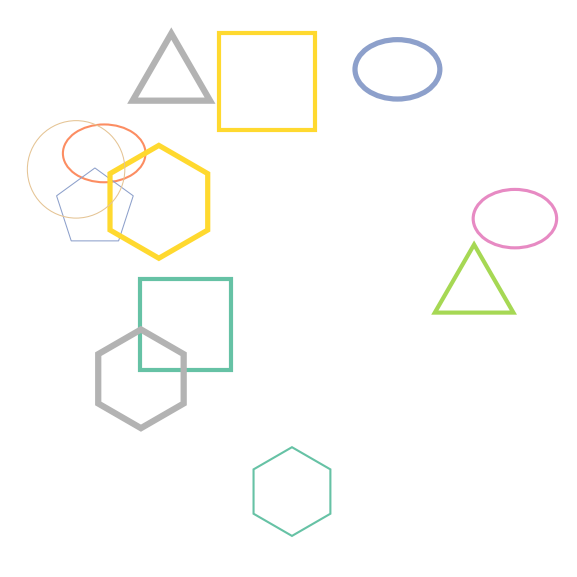[{"shape": "hexagon", "thickness": 1, "radius": 0.38, "center": [0.506, 0.148]}, {"shape": "square", "thickness": 2, "radius": 0.39, "center": [0.32, 0.438]}, {"shape": "oval", "thickness": 1, "radius": 0.36, "center": [0.18, 0.734]}, {"shape": "pentagon", "thickness": 0.5, "radius": 0.35, "center": [0.164, 0.638]}, {"shape": "oval", "thickness": 2.5, "radius": 0.37, "center": [0.688, 0.879]}, {"shape": "oval", "thickness": 1.5, "radius": 0.36, "center": [0.892, 0.621]}, {"shape": "triangle", "thickness": 2, "radius": 0.39, "center": [0.821, 0.497]}, {"shape": "square", "thickness": 2, "radius": 0.42, "center": [0.462, 0.858]}, {"shape": "hexagon", "thickness": 2.5, "radius": 0.49, "center": [0.275, 0.65]}, {"shape": "circle", "thickness": 0.5, "radius": 0.42, "center": [0.132, 0.706]}, {"shape": "triangle", "thickness": 3, "radius": 0.39, "center": [0.297, 0.864]}, {"shape": "hexagon", "thickness": 3, "radius": 0.43, "center": [0.244, 0.343]}]